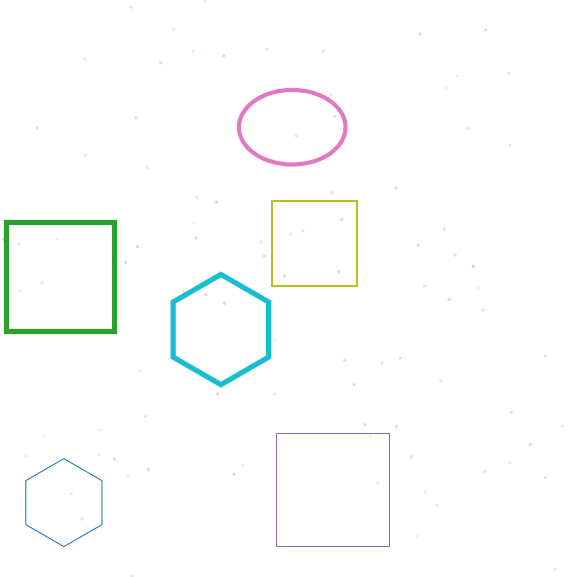[{"shape": "hexagon", "thickness": 0.5, "radius": 0.38, "center": [0.111, 0.129]}, {"shape": "square", "thickness": 2.5, "radius": 0.47, "center": [0.104, 0.52]}, {"shape": "square", "thickness": 0.5, "radius": 0.49, "center": [0.576, 0.152]}, {"shape": "oval", "thickness": 2, "radius": 0.46, "center": [0.506, 0.779]}, {"shape": "square", "thickness": 1, "radius": 0.37, "center": [0.545, 0.577]}, {"shape": "hexagon", "thickness": 2.5, "radius": 0.48, "center": [0.383, 0.428]}]